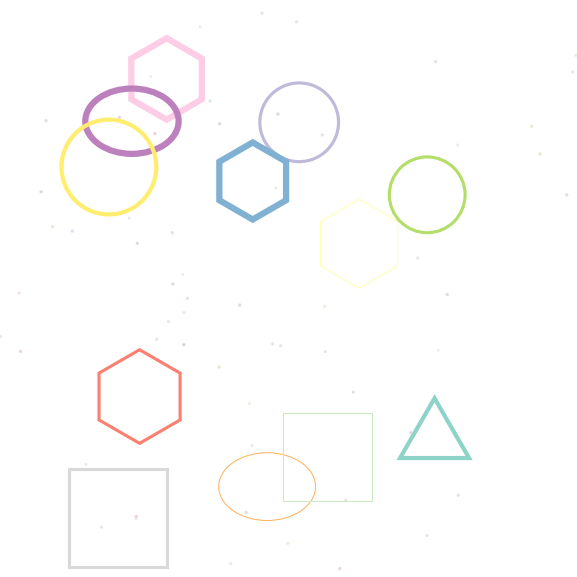[{"shape": "triangle", "thickness": 2, "radius": 0.34, "center": [0.752, 0.241]}, {"shape": "hexagon", "thickness": 0.5, "radius": 0.39, "center": [0.622, 0.577]}, {"shape": "circle", "thickness": 1.5, "radius": 0.34, "center": [0.518, 0.787]}, {"shape": "hexagon", "thickness": 1.5, "radius": 0.41, "center": [0.242, 0.313]}, {"shape": "hexagon", "thickness": 3, "radius": 0.33, "center": [0.438, 0.686]}, {"shape": "oval", "thickness": 0.5, "radius": 0.42, "center": [0.463, 0.157]}, {"shape": "circle", "thickness": 1.5, "radius": 0.33, "center": [0.74, 0.662]}, {"shape": "hexagon", "thickness": 3, "radius": 0.35, "center": [0.288, 0.862]}, {"shape": "square", "thickness": 1.5, "radius": 0.42, "center": [0.204, 0.103]}, {"shape": "oval", "thickness": 3, "radius": 0.4, "center": [0.229, 0.789]}, {"shape": "square", "thickness": 0.5, "radius": 0.38, "center": [0.567, 0.208]}, {"shape": "circle", "thickness": 2, "radius": 0.41, "center": [0.189, 0.71]}]